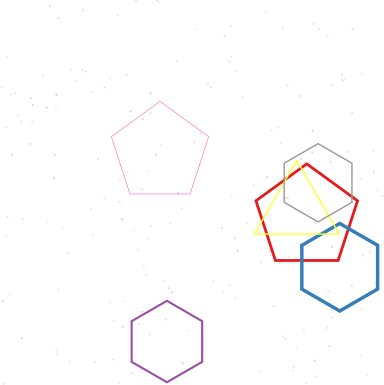[{"shape": "pentagon", "thickness": 2, "radius": 0.69, "center": [0.797, 0.436]}, {"shape": "hexagon", "thickness": 2.5, "radius": 0.57, "center": [0.882, 0.306]}, {"shape": "hexagon", "thickness": 1.5, "radius": 0.53, "center": [0.434, 0.113]}, {"shape": "triangle", "thickness": 1, "radius": 0.64, "center": [0.771, 0.456]}, {"shape": "pentagon", "thickness": 0.5, "radius": 0.66, "center": [0.416, 0.604]}, {"shape": "hexagon", "thickness": 1, "radius": 0.51, "center": [0.826, 0.525]}]